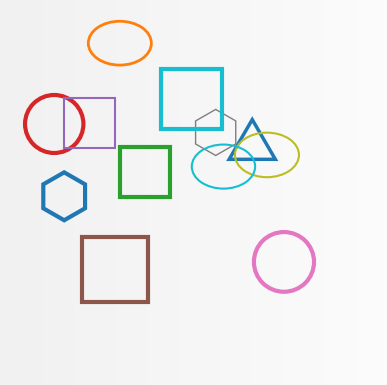[{"shape": "triangle", "thickness": 2.5, "radius": 0.34, "center": [0.651, 0.621]}, {"shape": "hexagon", "thickness": 3, "radius": 0.31, "center": [0.166, 0.49]}, {"shape": "oval", "thickness": 2, "radius": 0.41, "center": [0.309, 0.888]}, {"shape": "square", "thickness": 3, "radius": 0.32, "center": [0.374, 0.553]}, {"shape": "circle", "thickness": 3, "radius": 0.38, "center": [0.14, 0.678]}, {"shape": "square", "thickness": 1.5, "radius": 0.33, "center": [0.232, 0.681]}, {"shape": "square", "thickness": 3, "radius": 0.42, "center": [0.296, 0.301]}, {"shape": "circle", "thickness": 3, "radius": 0.39, "center": [0.733, 0.32]}, {"shape": "hexagon", "thickness": 1, "radius": 0.3, "center": [0.557, 0.656]}, {"shape": "oval", "thickness": 1.5, "radius": 0.41, "center": [0.689, 0.598]}, {"shape": "square", "thickness": 3, "radius": 0.39, "center": [0.494, 0.744]}, {"shape": "oval", "thickness": 1.5, "radius": 0.41, "center": [0.577, 0.567]}]